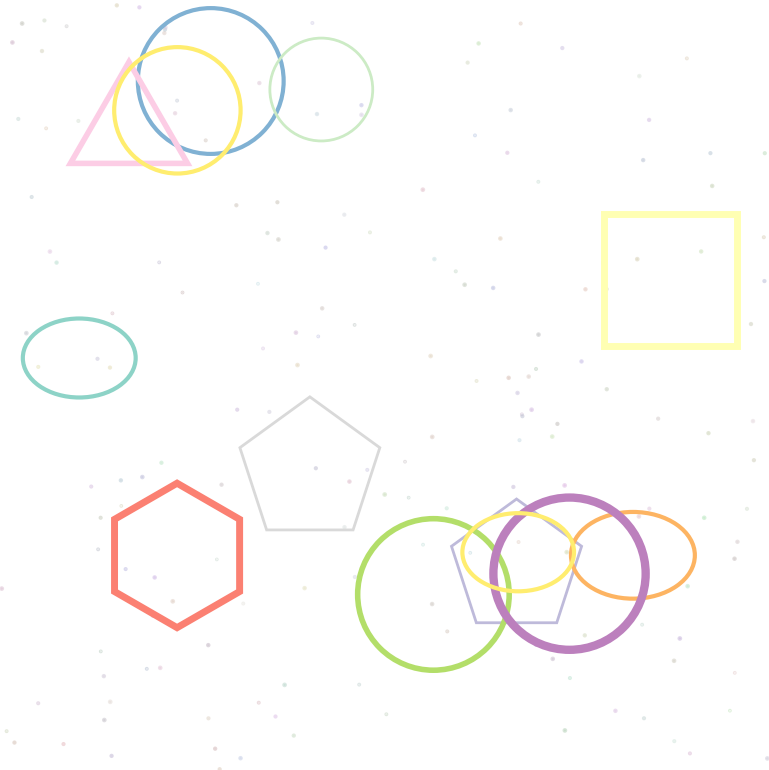[{"shape": "oval", "thickness": 1.5, "radius": 0.37, "center": [0.103, 0.535]}, {"shape": "square", "thickness": 2.5, "radius": 0.43, "center": [0.871, 0.636]}, {"shape": "pentagon", "thickness": 1, "radius": 0.44, "center": [0.671, 0.263]}, {"shape": "hexagon", "thickness": 2.5, "radius": 0.47, "center": [0.23, 0.279]}, {"shape": "circle", "thickness": 1.5, "radius": 0.47, "center": [0.274, 0.895]}, {"shape": "oval", "thickness": 1.5, "radius": 0.4, "center": [0.822, 0.279]}, {"shape": "circle", "thickness": 2, "radius": 0.49, "center": [0.563, 0.228]}, {"shape": "triangle", "thickness": 2, "radius": 0.44, "center": [0.167, 0.832]}, {"shape": "pentagon", "thickness": 1, "radius": 0.48, "center": [0.402, 0.389]}, {"shape": "circle", "thickness": 3, "radius": 0.49, "center": [0.74, 0.255]}, {"shape": "circle", "thickness": 1, "radius": 0.33, "center": [0.417, 0.884]}, {"shape": "oval", "thickness": 1.5, "radius": 0.36, "center": [0.673, 0.283]}, {"shape": "circle", "thickness": 1.5, "radius": 0.41, "center": [0.23, 0.857]}]